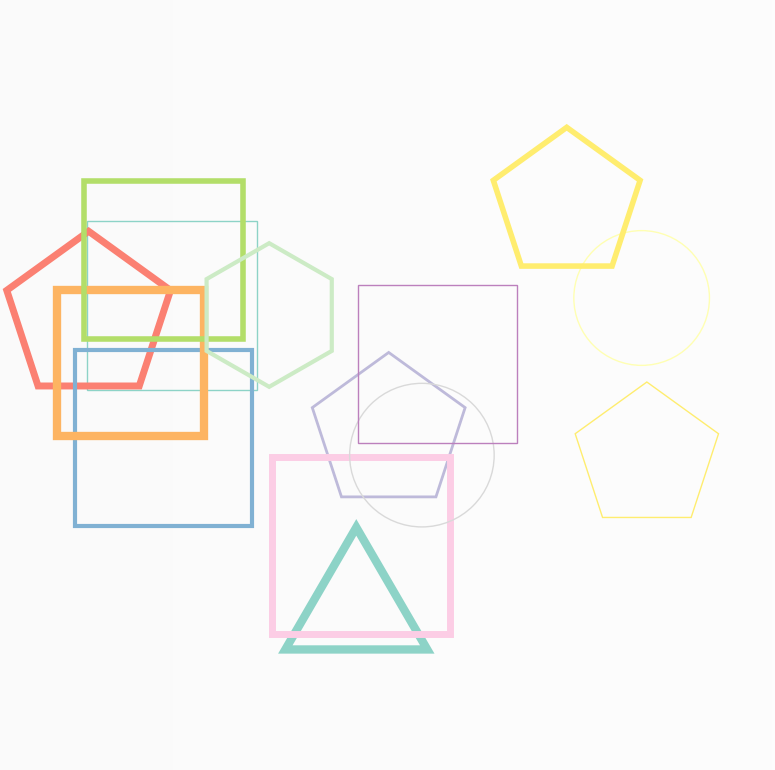[{"shape": "triangle", "thickness": 3, "radius": 0.53, "center": [0.46, 0.209]}, {"shape": "square", "thickness": 0.5, "radius": 0.55, "center": [0.222, 0.604]}, {"shape": "circle", "thickness": 0.5, "radius": 0.44, "center": [0.828, 0.613]}, {"shape": "pentagon", "thickness": 1, "radius": 0.52, "center": [0.502, 0.439]}, {"shape": "pentagon", "thickness": 2.5, "radius": 0.56, "center": [0.114, 0.589]}, {"shape": "square", "thickness": 1.5, "radius": 0.57, "center": [0.211, 0.431]}, {"shape": "square", "thickness": 3, "radius": 0.47, "center": [0.169, 0.529]}, {"shape": "square", "thickness": 2, "radius": 0.51, "center": [0.211, 0.662]}, {"shape": "square", "thickness": 2.5, "radius": 0.57, "center": [0.466, 0.292]}, {"shape": "circle", "thickness": 0.5, "radius": 0.47, "center": [0.544, 0.409]}, {"shape": "square", "thickness": 0.5, "radius": 0.51, "center": [0.565, 0.527]}, {"shape": "hexagon", "thickness": 1.5, "radius": 0.47, "center": [0.347, 0.591]}, {"shape": "pentagon", "thickness": 2, "radius": 0.5, "center": [0.731, 0.735]}, {"shape": "pentagon", "thickness": 0.5, "radius": 0.49, "center": [0.835, 0.407]}]